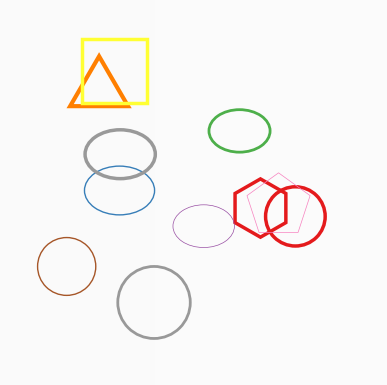[{"shape": "hexagon", "thickness": 2.5, "radius": 0.38, "center": [0.672, 0.46]}, {"shape": "circle", "thickness": 2.5, "radius": 0.38, "center": [0.762, 0.438]}, {"shape": "oval", "thickness": 1, "radius": 0.45, "center": [0.308, 0.505]}, {"shape": "oval", "thickness": 2, "radius": 0.39, "center": [0.618, 0.66]}, {"shape": "oval", "thickness": 0.5, "radius": 0.4, "center": [0.526, 0.413]}, {"shape": "triangle", "thickness": 3, "radius": 0.43, "center": [0.256, 0.767]}, {"shape": "square", "thickness": 2.5, "radius": 0.42, "center": [0.295, 0.815]}, {"shape": "circle", "thickness": 1, "radius": 0.38, "center": [0.172, 0.308]}, {"shape": "pentagon", "thickness": 0.5, "radius": 0.43, "center": [0.719, 0.465]}, {"shape": "oval", "thickness": 2.5, "radius": 0.45, "center": [0.31, 0.599]}, {"shape": "circle", "thickness": 2, "radius": 0.47, "center": [0.397, 0.214]}]